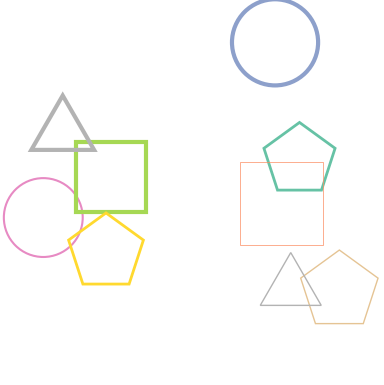[{"shape": "pentagon", "thickness": 2, "radius": 0.49, "center": [0.778, 0.585]}, {"shape": "square", "thickness": 0.5, "radius": 0.54, "center": [0.731, 0.472]}, {"shape": "circle", "thickness": 3, "radius": 0.56, "center": [0.714, 0.89]}, {"shape": "circle", "thickness": 1.5, "radius": 0.51, "center": [0.112, 0.435]}, {"shape": "square", "thickness": 3, "radius": 0.46, "center": [0.289, 0.54]}, {"shape": "pentagon", "thickness": 2, "radius": 0.51, "center": [0.275, 0.345]}, {"shape": "pentagon", "thickness": 1, "radius": 0.53, "center": [0.881, 0.245]}, {"shape": "triangle", "thickness": 3, "radius": 0.47, "center": [0.163, 0.658]}, {"shape": "triangle", "thickness": 1, "radius": 0.46, "center": [0.755, 0.253]}]